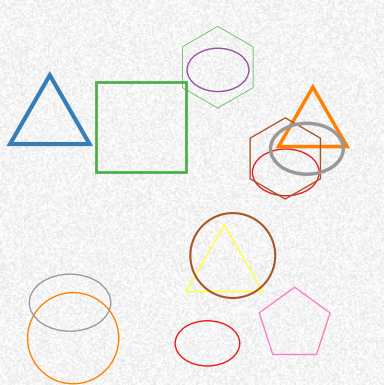[{"shape": "oval", "thickness": 1, "radius": 0.42, "center": [0.539, 0.108]}, {"shape": "oval", "thickness": 1, "radius": 0.43, "center": [0.742, 0.552]}, {"shape": "triangle", "thickness": 3, "radius": 0.6, "center": [0.129, 0.686]}, {"shape": "square", "thickness": 2, "radius": 0.58, "center": [0.366, 0.67]}, {"shape": "hexagon", "thickness": 0.5, "radius": 0.53, "center": [0.566, 0.825]}, {"shape": "oval", "thickness": 1, "radius": 0.4, "center": [0.566, 0.818]}, {"shape": "circle", "thickness": 1, "radius": 0.59, "center": [0.19, 0.122]}, {"shape": "triangle", "thickness": 2.5, "radius": 0.52, "center": [0.813, 0.671]}, {"shape": "triangle", "thickness": 1, "radius": 0.57, "center": [0.583, 0.3]}, {"shape": "hexagon", "thickness": 1, "radius": 0.53, "center": [0.741, 0.588]}, {"shape": "circle", "thickness": 1.5, "radius": 0.55, "center": [0.605, 0.336]}, {"shape": "pentagon", "thickness": 1, "radius": 0.48, "center": [0.765, 0.157]}, {"shape": "oval", "thickness": 1, "radius": 0.53, "center": [0.182, 0.214]}, {"shape": "oval", "thickness": 2.5, "radius": 0.47, "center": [0.797, 0.614]}]